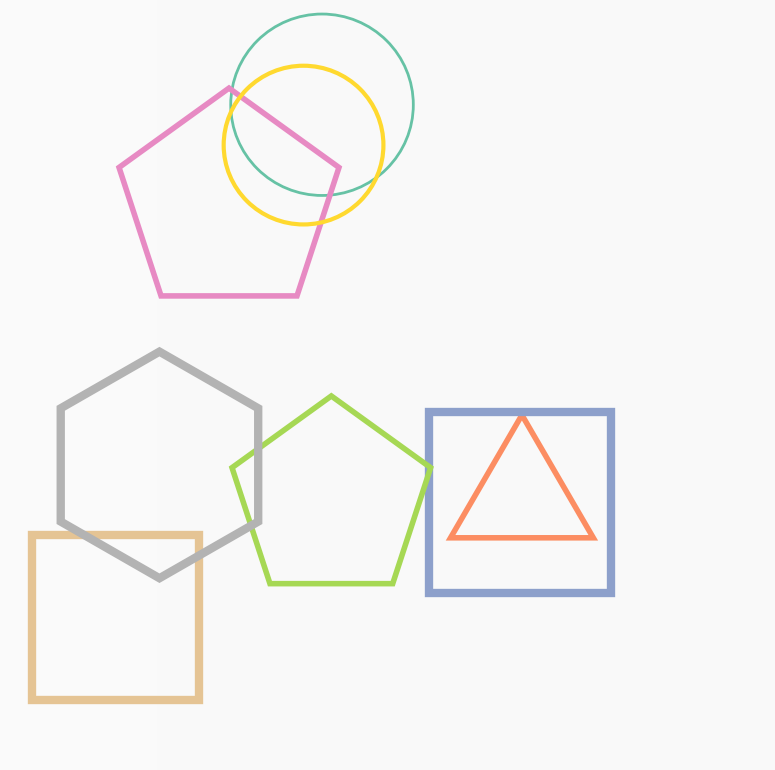[{"shape": "circle", "thickness": 1, "radius": 0.59, "center": [0.416, 0.864]}, {"shape": "triangle", "thickness": 2, "radius": 0.53, "center": [0.673, 0.355]}, {"shape": "square", "thickness": 3, "radius": 0.59, "center": [0.671, 0.347]}, {"shape": "pentagon", "thickness": 2, "radius": 0.75, "center": [0.295, 0.736]}, {"shape": "pentagon", "thickness": 2, "radius": 0.67, "center": [0.428, 0.351]}, {"shape": "circle", "thickness": 1.5, "radius": 0.52, "center": [0.392, 0.812]}, {"shape": "square", "thickness": 3, "radius": 0.54, "center": [0.149, 0.198]}, {"shape": "hexagon", "thickness": 3, "radius": 0.74, "center": [0.206, 0.396]}]